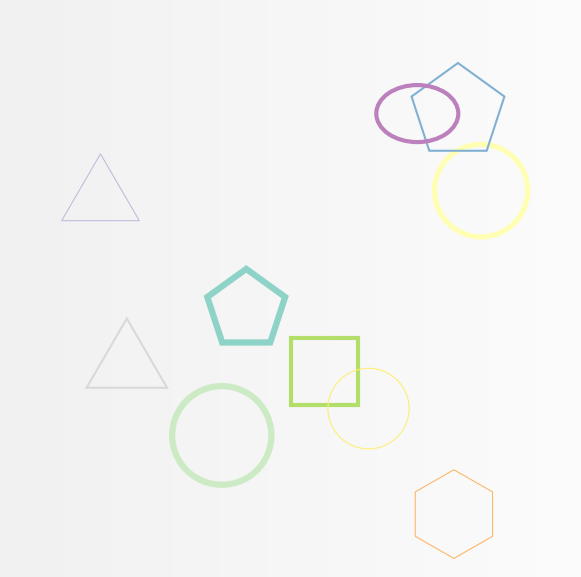[{"shape": "pentagon", "thickness": 3, "radius": 0.35, "center": [0.424, 0.463]}, {"shape": "circle", "thickness": 2.5, "radius": 0.4, "center": [0.828, 0.669]}, {"shape": "triangle", "thickness": 0.5, "radius": 0.39, "center": [0.173, 0.656]}, {"shape": "pentagon", "thickness": 1, "radius": 0.42, "center": [0.788, 0.806]}, {"shape": "hexagon", "thickness": 0.5, "radius": 0.38, "center": [0.781, 0.109]}, {"shape": "square", "thickness": 2, "radius": 0.29, "center": [0.559, 0.356]}, {"shape": "triangle", "thickness": 1, "radius": 0.4, "center": [0.218, 0.368]}, {"shape": "oval", "thickness": 2, "radius": 0.35, "center": [0.718, 0.802]}, {"shape": "circle", "thickness": 3, "radius": 0.43, "center": [0.382, 0.245]}, {"shape": "circle", "thickness": 0.5, "radius": 0.35, "center": [0.634, 0.292]}]